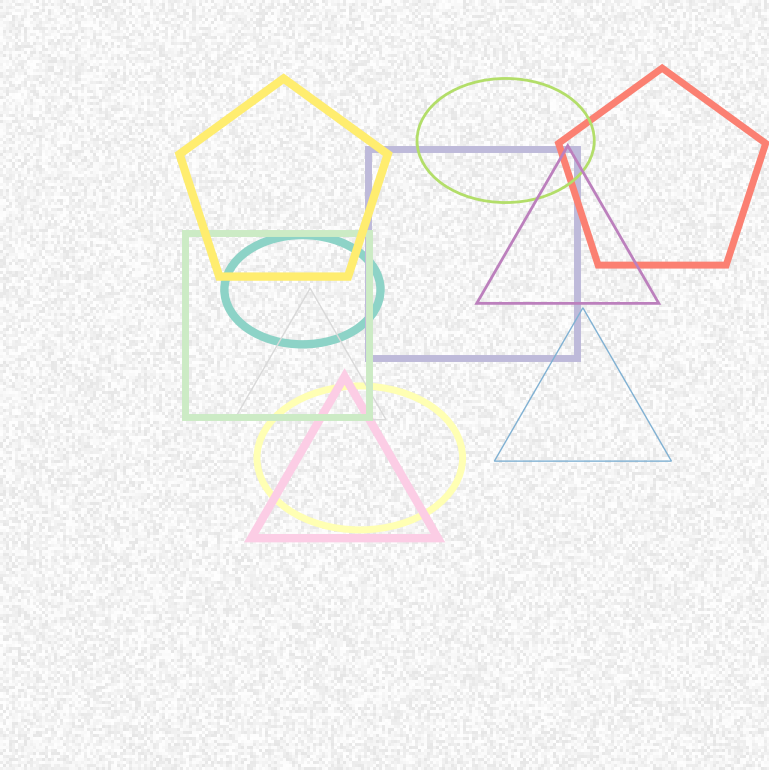[{"shape": "oval", "thickness": 3, "radius": 0.51, "center": [0.393, 0.624]}, {"shape": "oval", "thickness": 2.5, "radius": 0.67, "center": [0.467, 0.405]}, {"shape": "square", "thickness": 2.5, "radius": 0.68, "center": [0.614, 0.671]}, {"shape": "pentagon", "thickness": 2.5, "radius": 0.71, "center": [0.86, 0.77]}, {"shape": "triangle", "thickness": 0.5, "radius": 0.66, "center": [0.757, 0.468]}, {"shape": "oval", "thickness": 1, "radius": 0.58, "center": [0.657, 0.818]}, {"shape": "triangle", "thickness": 3, "radius": 0.7, "center": [0.448, 0.371]}, {"shape": "triangle", "thickness": 0.5, "radius": 0.57, "center": [0.403, 0.512]}, {"shape": "triangle", "thickness": 1, "radius": 0.68, "center": [0.737, 0.674]}, {"shape": "square", "thickness": 2.5, "radius": 0.6, "center": [0.36, 0.578]}, {"shape": "pentagon", "thickness": 3, "radius": 0.71, "center": [0.368, 0.756]}]